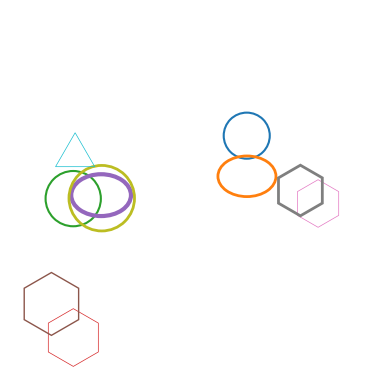[{"shape": "circle", "thickness": 1.5, "radius": 0.3, "center": [0.641, 0.648]}, {"shape": "oval", "thickness": 2, "radius": 0.38, "center": [0.641, 0.542]}, {"shape": "circle", "thickness": 1.5, "radius": 0.36, "center": [0.19, 0.484]}, {"shape": "hexagon", "thickness": 0.5, "radius": 0.38, "center": [0.19, 0.123]}, {"shape": "oval", "thickness": 3, "radius": 0.39, "center": [0.263, 0.493]}, {"shape": "hexagon", "thickness": 1, "radius": 0.41, "center": [0.134, 0.211]}, {"shape": "hexagon", "thickness": 0.5, "radius": 0.31, "center": [0.826, 0.471]}, {"shape": "hexagon", "thickness": 2, "radius": 0.33, "center": [0.78, 0.505]}, {"shape": "circle", "thickness": 2, "radius": 0.43, "center": [0.264, 0.485]}, {"shape": "triangle", "thickness": 0.5, "radius": 0.29, "center": [0.195, 0.596]}]